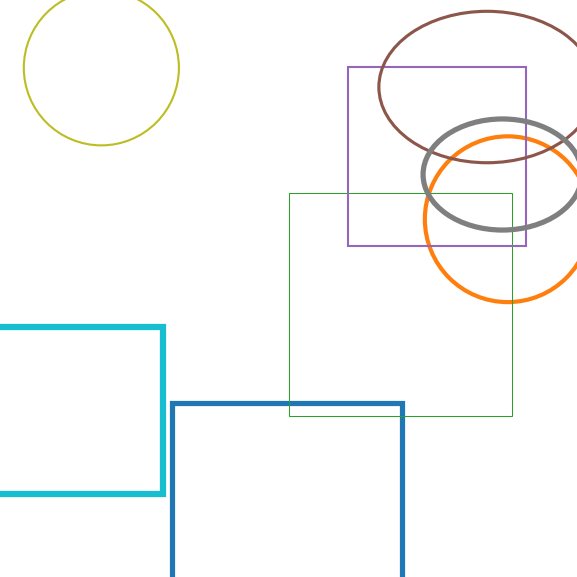[{"shape": "square", "thickness": 2.5, "radius": 1.0, "center": [0.497, 0.102]}, {"shape": "circle", "thickness": 2, "radius": 0.72, "center": [0.879, 0.62]}, {"shape": "square", "thickness": 0.5, "radius": 0.96, "center": [0.693, 0.472]}, {"shape": "square", "thickness": 1, "radius": 0.77, "center": [0.757, 0.728]}, {"shape": "oval", "thickness": 1.5, "radius": 0.94, "center": [0.843, 0.848]}, {"shape": "oval", "thickness": 2.5, "radius": 0.69, "center": [0.87, 0.697]}, {"shape": "circle", "thickness": 1, "radius": 0.67, "center": [0.176, 0.882]}, {"shape": "square", "thickness": 3, "radius": 0.72, "center": [0.139, 0.289]}]